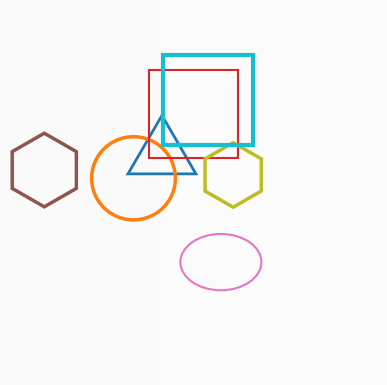[{"shape": "triangle", "thickness": 2, "radius": 0.51, "center": [0.418, 0.599]}, {"shape": "circle", "thickness": 2.5, "radius": 0.54, "center": [0.345, 0.537]}, {"shape": "square", "thickness": 1.5, "radius": 0.57, "center": [0.499, 0.703]}, {"shape": "hexagon", "thickness": 2.5, "radius": 0.48, "center": [0.114, 0.558]}, {"shape": "oval", "thickness": 1.5, "radius": 0.52, "center": [0.57, 0.319]}, {"shape": "hexagon", "thickness": 2.5, "radius": 0.42, "center": [0.602, 0.546]}, {"shape": "square", "thickness": 3, "radius": 0.58, "center": [0.536, 0.739]}]